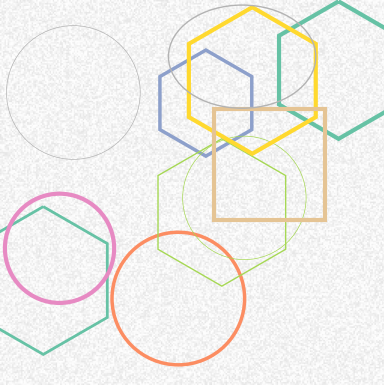[{"shape": "hexagon", "thickness": 2, "radius": 0.96, "center": [0.112, 0.271]}, {"shape": "hexagon", "thickness": 3, "radius": 0.89, "center": [0.879, 0.818]}, {"shape": "circle", "thickness": 2.5, "radius": 0.86, "center": [0.463, 0.225]}, {"shape": "hexagon", "thickness": 2.5, "radius": 0.69, "center": [0.535, 0.732]}, {"shape": "circle", "thickness": 3, "radius": 0.71, "center": [0.155, 0.355]}, {"shape": "circle", "thickness": 0.5, "radius": 0.8, "center": [0.635, 0.486]}, {"shape": "hexagon", "thickness": 1, "radius": 0.96, "center": [0.576, 0.448]}, {"shape": "hexagon", "thickness": 3, "radius": 0.95, "center": [0.655, 0.791]}, {"shape": "square", "thickness": 3, "radius": 0.72, "center": [0.7, 0.572]}, {"shape": "circle", "thickness": 0.5, "radius": 0.87, "center": [0.191, 0.76]}, {"shape": "oval", "thickness": 1, "radius": 0.96, "center": [0.629, 0.853]}]